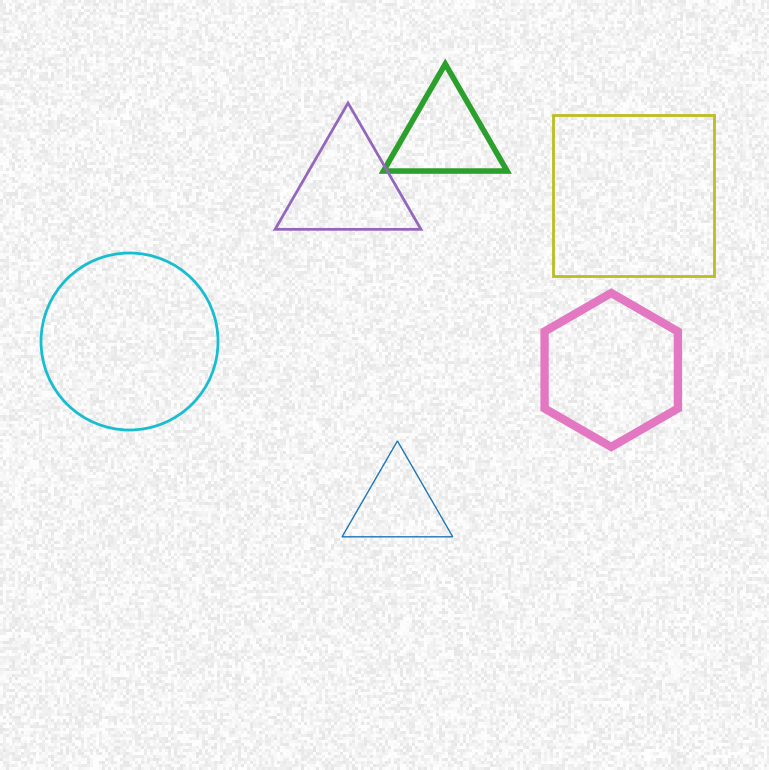[{"shape": "triangle", "thickness": 0.5, "radius": 0.42, "center": [0.516, 0.344]}, {"shape": "triangle", "thickness": 2, "radius": 0.46, "center": [0.578, 0.824]}, {"shape": "triangle", "thickness": 1, "radius": 0.55, "center": [0.452, 0.757]}, {"shape": "hexagon", "thickness": 3, "radius": 0.5, "center": [0.794, 0.52]}, {"shape": "square", "thickness": 1, "radius": 0.52, "center": [0.822, 0.746]}, {"shape": "circle", "thickness": 1, "radius": 0.57, "center": [0.168, 0.556]}]